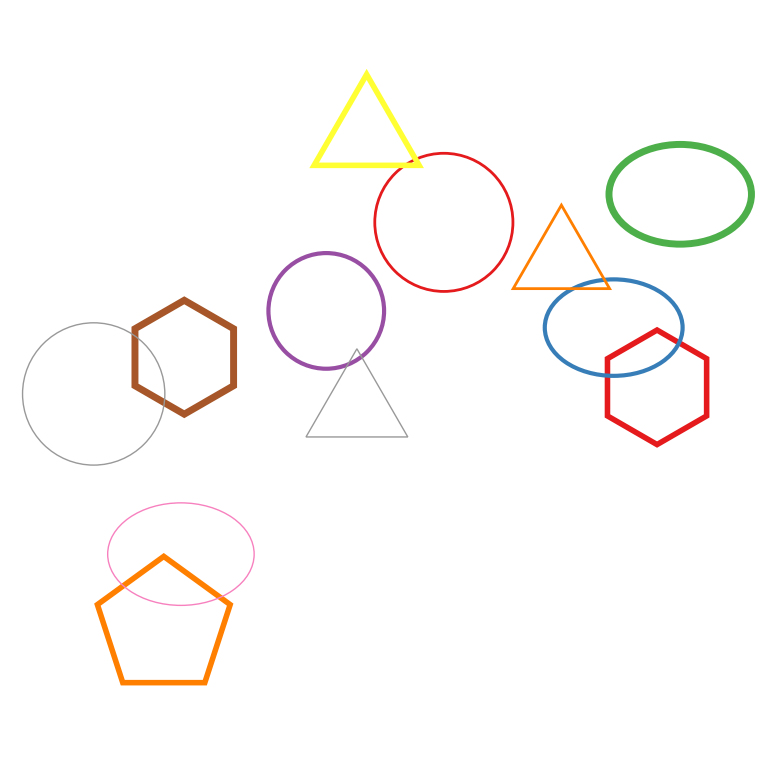[{"shape": "circle", "thickness": 1, "radius": 0.45, "center": [0.576, 0.711]}, {"shape": "hexagon", "thickness": 2, "radius": 0.37, "center": [0.853, 0.497]}, {"shape": "oval", "thickness": 1.5, "radius": 0.45, "center": [0.797, 0.575]}, {"shape": "oval", "thickness": 2.5, "radius": 0.46, "center": [0.883, 0.748]}, {"shape": "circle", "thickness": 1.5, "radius": 0.38, "center": [0.424, 0.596]}, {"shape": "pentagon", "thickness": 2, "radius": 0.45, "center": [0.213, 0.187]}, {"shape": "triangle", "thickness": 1, "radius": 0.36, "center": [0.729, 0.661]}, {"shape": "triangle", "thickness": 2, "radius": 0.39, "center": [0.476, 0.825]}, {"shape": "hexagon", "thickness": 2.5, "radius": 0.37, "center": [0.239, 0.536]}, {"shape": "oval", "thickness": 0.5, "radius": 0.48, "center": [0.235, 0.28]}, {"shape": "circle", "thickness": 0.5, "radius": 0.46, "center": [0.122, 0.488]}, {"shape": "triangle", "thickness": 0.5, "radius": 0.38, "center": [0.464, 0.471]}]